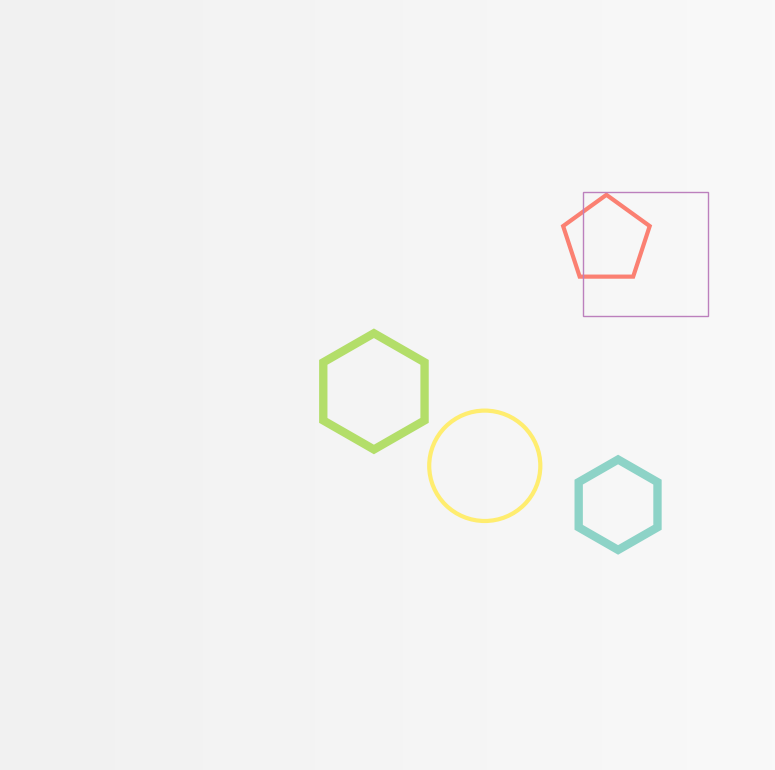[{"shape": "hexagon", "thickness": 3, "radius": 0.29, "center": [0.798, 0.345]}, {"shape": "pentagon", "thickness": 1.5, "radius": 0.29, "center": [0.782, 0.688]}, {"shape": "hexagon", "thickness": 3, "radius": 0.38, "center": [0.482, 0.492]}, {"shape": "square", "thickness": 0.5, "radius": 0.4, "center": [0.833, 0.67]}, {"shape": "circle", "thickness": 1.5, "radius": 0.36, "center": [0.626, 0.395]}]